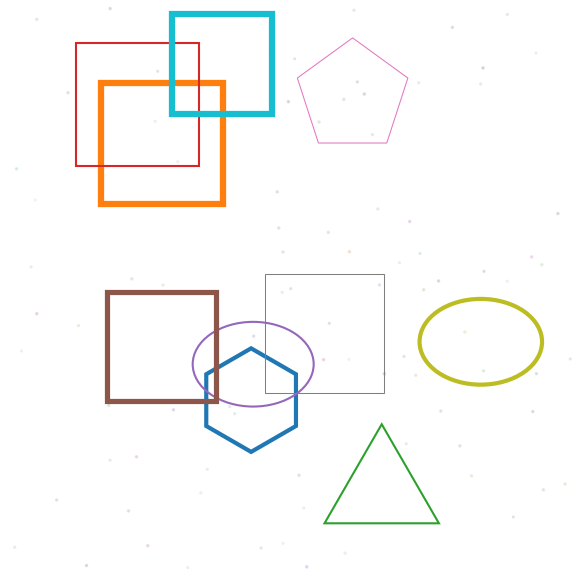[{"shape": "hexagon", "thickness": 2, "radius": 0.45, "center": [0.435, 0.306]}, {"shape": "square", "thickness": 3, "radius": 0.53, "center": [0.28, 0.751]}, {"shape": "triangle", "thickness": 1, "radius": 0.57, "center": [0.661, 0.15]}, {"shape": "square", "thickness": 1, "radius": 0.53, "center": [0.238, 0.818]}, {"shape": "oval", "thickness": 1, "radius": 0.52, "center": [0.438, 0.368]}, {"shape": "square", "thickness": 2.5, "radius": 0.47, "center": [0.28, 0.399]}, {"shape": "pentagon", "thickness": 0.5, "radius": 0.5, "center": [0.611, 0.833]}, {"shape": "square", "thickness": 0.5, "radius": 0.52, "center": [0.562, 0.421]}, {"shape": "oval", "thickness": 2, "radius": 0.53, "center": [0.833, 0.407]}, {"shape": "square", "thickness": 3, "radius": 0.43, "center": [0.385, 0.888]}]